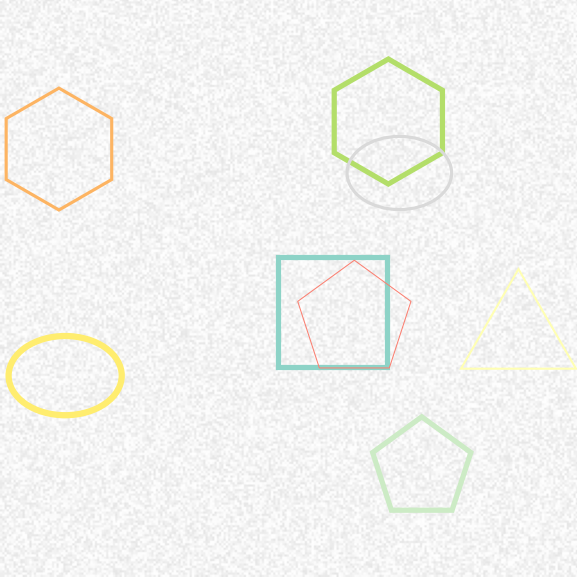[{"shape": "square", "thickness": 2.5, "radius": 0.47, "center": [0.576, 0.459]}, {"shape": "triangle", "thickness": 1, "radius": 0.57, "center": [0.898, 0.418]}, {"shape": "pentagon", "thickness": 0.5, "radius": 0.52, "center": [0.614, 0.445]}, {"shape": "hexagon", "thickness": 1.5, "radius": 0.53, "center": [0.102, 0.741]}, {"shape": "hexagon", "thickness": 2.5, "radius": 0.54, "center": [0.672, 0.789]}, {"shape": "oval", "thickness": 1.5, "radius": 0.45, "center": [0.692, 0.7]}, {"shape": "pentagon", "thickness": 2.5, "radius": 0.45, "center": [0.73, 0.188]}, {"shape": "oval", "thickness": 3, "radius": 0.49, "center": [0.113, 0.349]}]